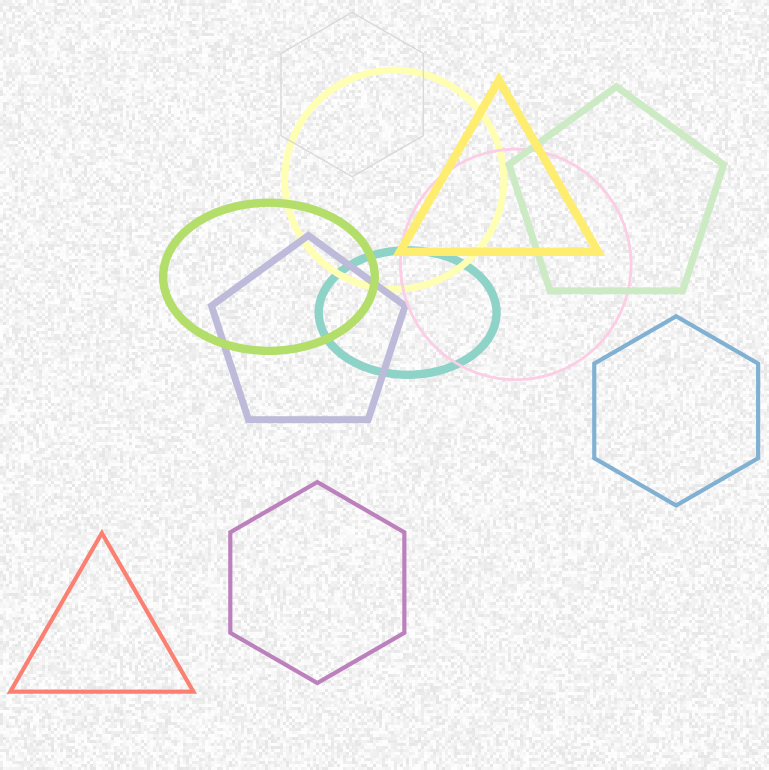[{"shape": "oval", "thickness": 3, "radius": 0.58, "center": [0.529, 0.594]}, {"shape": "circle", "thickness": 2.5, "radius": 0.71, "center": [0.512, 0.767]}, {"shape": "pentagon", "thickness": 2.5, "radius": 0.66, "center": [0.4, 0.562]}, {"shape": "triangle", "thickness": 1.5, "radius": 0.69, "center": [0.132, 0.17]}, {"shape": "hexagon", "thickness": 1.5, "radius": 0.61, "center": [0.878, 0.466]}, {"shape": "oval", "thickness": 3, "radius": 0.69, "center": [0.349, 0.641]}, {"shape": "circle", "thickness": 1, "radius": 0.75, "center": [0.67, 0.657]}, {"shape": "hexagon", "thickness": 0.5, "radius": 0.53, "center": [0.457, 0.877]}, {"shape": "hexagon", "thickness": 1.5, "radius": 0.65, "center": [0.412, 0.243]}, {"shape": "pentagon", "thickness": 2.5, "radius": 0.73, "center": [0.8, 0.741]}, {"shape": "triangle", "thickness": 3, "radius": 0.74, "center": [0.648, 0.747]}]